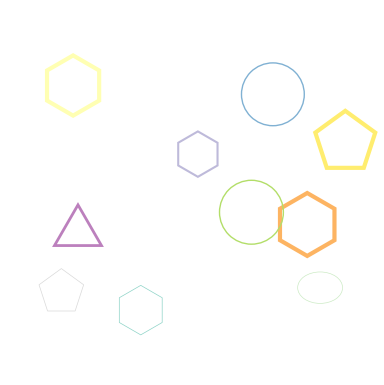[{"shape": "hexagon", "thickness": 0.5, "radius": 0.32, "center": [0.366, 0.195]}, {"shape": "hexagon", "thickness": 3, "radius": 0.39, "center": [0.19, 0.778]}, {"shape": "hexagon", "thickness": 1.5, "radius": 0.29, "center": [0.514, 0.6]}, {"shape": "circle", "thickness": 1, "radius": 0.41, "center": [0.709, 0.755]}, {"shape": "hexagon", "thickness": 3, "radius": 0.41, "center": [0.798, 0.417]}, {"shape": "circle", "thickness": 1, "radius": 0.41, "center": [0.653, 0.449]}, {"shape": "pentagon", "thickness": 0.5, "radius": 0.3, "center": [0.159, 0.241]}, {"shape": "triangle", "thickness": 2, "radius": 0.35, "center": [0.203, 0.397]}, {"shape": "oval", "thickness": 0.5, "radius": 0.29, "center": [0.831, 0.253]}, {"shape": "pentagon", "thickness": 3, "radius": 0.41, "center": [0.897, 0.63]}]